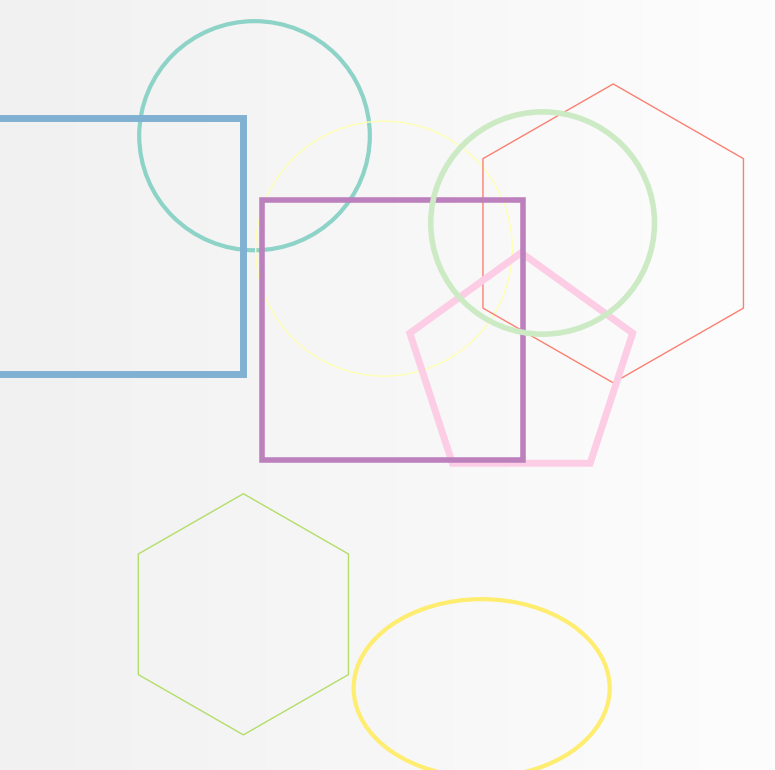[{"shape": "circle", "thickness": 1.5, "radius": 0.74, "center": [0.328, 0.824]}, {"shape": "circle", "thickness": 0.5, "radius": 0.83, "center": [0.495, 0.677]}, {"shape": "hexagon", "thickness": 0.5, "radius": 0.97, "center": [0.791, 0.697]}, {"shape": "square", "thickness": 2.5, "radius": 0.83, "center": [0.147, 0.68]}, {"shape": "hexagon", "thickness": 0.5, "radius": 0.78, "center": [0.314, 0.202]}, {"shape": "pentagon", "thickness": 2.5, "radius": 0.76, "center": [0.673, 0.521]}, {"shape": "square", "thickness": 2, "radius": 0.84, "center": [0.507, 0.572]}, {"shape": "circle", "thickness": 2, "radius": 0.72, "center": [0.7, 0.71]}, {"shape": "oval", "thickness": 1.5, "radius": 0.83, "center": [0.621, 0.106]}]